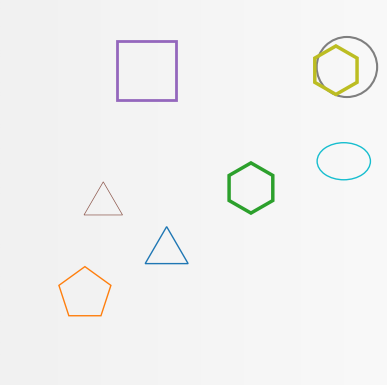[{"shape": "triangle", "thickness": 1, "radius": 0.32, "center": [0.43, 0.347]}, {"shape": "pentagon", "thickness": 1, "radius": 0.35, "center": [0.219, 0.237]}, {"shape": "hexagon", "thickness": 2.5, "radius": 0.33, "center": [0.648, 0.512]}, {"shape": "square", "thickness": 2, "radius": 0.38, "center": [0.379, 0.816]}, {"shape": "triangle", "thickness": 0.5, "radius": 0.29, "center": [0.267, 0.47]}, {"shape": "circle", "thickness": 1.5, "radius": 0.39, "center": [0.895, 0.826]}, {"shape": "hexagon", "thickness": 2.5, "radius": 0.31, "center": [0.867, 0.818]}, {"shape": "oval", "thickness": 1, "radius": 0.34, "center": [0.887, 0.581]}]